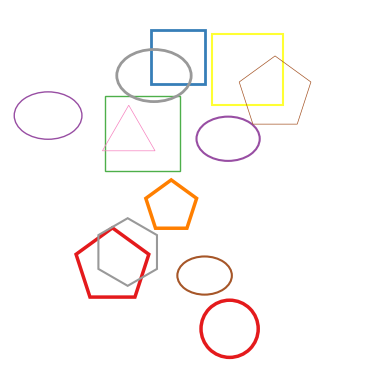[{"shape": "circle", "thickness": 2.5, "radius": 0.37, "center": [0.596, 0.146]}, {"shape": "pentagon", "thickness": 2.5, "radius": 0.5, "center": [0.292, 0.309]}, {"shape": "square", "thickness": 2, "radius": 0.35, "center": [0.462, 0.852]}, {"shape": "square", "thickness": 1, "radius": 0.49, "center": [0.37, 0.653]}, {"shape": "oval", "thickness": 1.5, "radius": 0.41, "center": [0.592, 0.64]}, {"shape": "oval", "thickness": 1, "radius": 0.44, "center": [0.125, 0.7]}, {"shape": "pentagon", "thickness": 2.5, "radius": 0.35, "center": [0.445, 0.463]}, {"shape": "square", "thickness": 1.5, "radius": 0.46, "center": [0.642, 0.82]}, {"shape": "oval", "thickness": 1.5, "radius": 0.35, "center": [0.531, 0.284]}, {"shape": "pentagon", "thickness": 0.5, "radius": 0.49, "center": [0.714, 0.757]}, {"shape": "triangle", "thickness": 0.5, "radius": 0.39, "center": [0.334, 0.648]}, {"shape": "hexagon", "thickness": 1.5, "radius": 0.44, "center": [0.332, 0.345]}, {"shape": "oval", "thickness": 2, "radius": 0.48, "center": [0.4, 0.804]}]